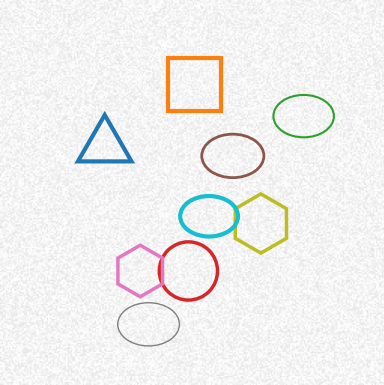[{"shape": "triangle", "thickness": 3, "radius": 0.4, "center": [0.272, 0.621]}, {"shape": "square", "thickness": 3, "radius": 0.35, "center": [0.505, 0.781]}, {"shape": "oval", "thickness": 1.5, "radius": 0.39, "center": [0.789, 0.698]}, {"shape": "circle", "thickness": 2.5, "radius": 0.38, "center": [0.489, 0.296]}, {"shape": "oval", "thickness": 2, "radius": 0.4, "center": [0.605, 0.595]}, {"shape": "hexagon", "thickness": 2.5, "radius": 0.33, "center": [0.364, 0.296]}, {"shape": "oval", "thickness": 1, "radius": 0.4, "center": [0.386, 0.158]}, {"shape": "hexagon", "thickness": 2.5, "radius": 0.38, "center": [0.678, 0.42]}, {"shape": "oval", "thickness": 3, "radius": 0.38, "center": [0.543, 0.438]}]